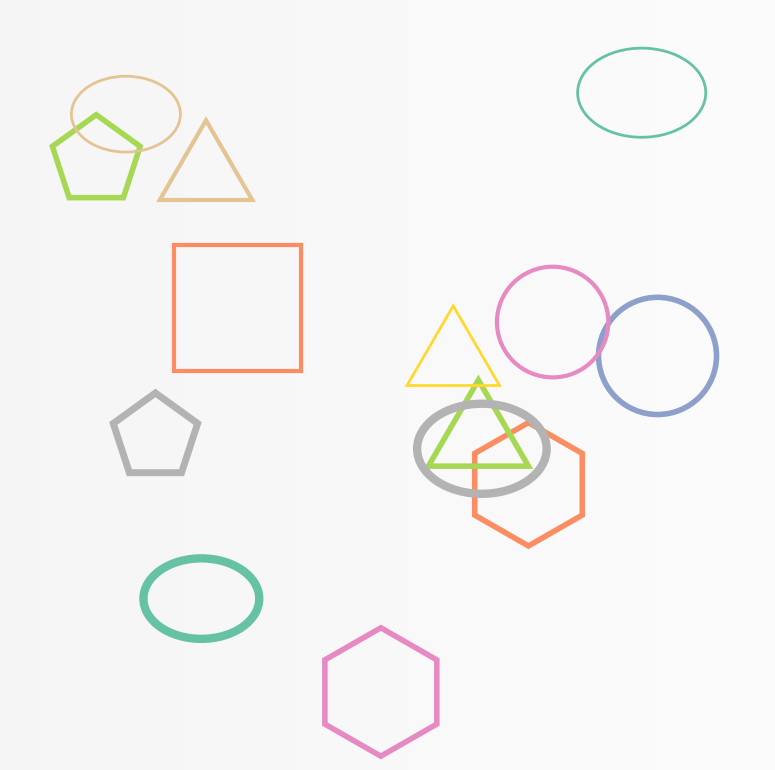[{"shape": "oval", "thickness": 3, "radius": 0.37, "center": [0.26, 0.223]}, {"shape": "oval", "thickness": 1, "radius": 0.41, "center": [0.828, 0.88]}, {"shape": "square", "thickness": 1.5, "radius": 0.41, "center": [0.307, 0.601]}, {"shape": "hexagon", "thickness": 2, "radius": 0.4, "center": [0.682, 0.371]}, {"shape": "circle", "thickness": 2, "radius": 0.38, "center": [0.848, 0.538]}, {"shape": "hexagon", "thickness": 2, "radius": 0.42, "center": [0.491, 0.101]}, {"shape": "circle", "thickness": 1.5, "radius": 0.36, "center": [0.713, 0.582]}, {"shape": "pentagon", "thickness": 2, "radius": 0.3, "center": [0.124, 0.791]}, {"shape": "triangle", "thickness": 2, "radius": 0.37, "center": [0.617, 0.432]}, {"shape": "triangle", "thickness": 1, "radius": 0.34, "center": [0.585, 0.534]}, {"shape": "triangle", "thickness": 1.5, "radius": 0.35, "center": [0.266, 0.775]}, {"shape": "oval", "thickness": 1, "radius": 0.35, "center": [0.162, 0.852]}, {"shape": "oval", "thickness": 3, "radius": 0.42, "center": [0.622, 0.417]}, {"shape": "pentagon", "thickness": 2.5, "radius": 0.29, "center": [0.201, 0.432]}]